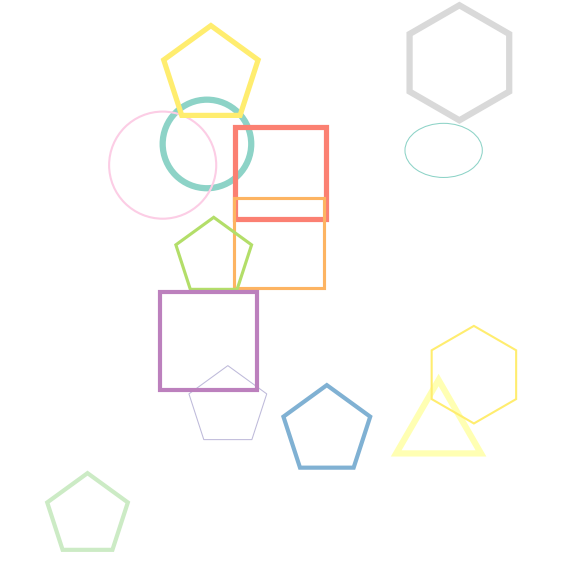[{"shape": "circle", "thickness": 3, "radius": 0.38, "center": [0.358, 0.75]}, {"shape": "oval", "thickness": 0.5, "radius": 0.33, "center": [0.768, 0.739]}, {"shape": "triangle", "thickness": 3, "radius": 0.42, "center": [0.759, 0.256]}, {"shape": "pentagon", "thickness": 0.5, "radius": 0.35, "center": [0.395, 0.295]}, {"shape": "square", "thickness": 2.5, "radius": 0.4, "center": [0.486, 0.7]}, {"shape": "pentagon", "thickness": 2, "radius": 0.39, "center": [0.566, 0.253]}, {"shape": "square", "thickness": 1.5, "radius": 0.39, "center": [0.483, 0.579]}, {"shape": "pentagon", "thickness": 1.5, "radius": 0.34, "center": [0.37, 0.554]}, {"shape": "circle", "thickness": 1, "radius": 0.46, "center": [0.282, 0.713]}, {"shape": "hexagon", "thickness": 3, "radius": 0.5, "center": [0.795, 0.89]}, {"shape": "square", "thickness": 2, "radius": 0.42, "center": [0.361, 0.409]}, {"shape": "pentagon", "thickness": 2, "radius": 0.37, "center": [0.152, 0.106]}, {"shape": "pentagon", "thickness": 2.5, "radius": 0.43, "center": [0.365, 0.869]}, {"shape": "hexagon", "thickness": 1, "radius": 0.42, "center": [0.821, 0.35]}]